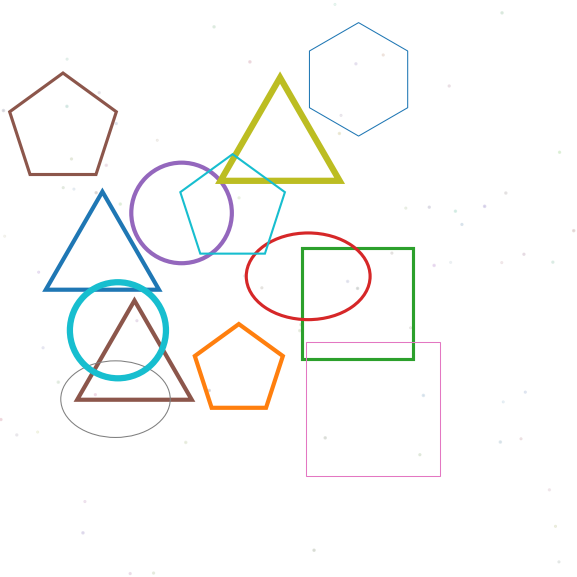[{"shape": "triangle", "thickness": 2, "radius": 0.57, "center": [0.177, 0.554]}, {"shape": "hexagon", "thickness": 0.5, "radius": 0.49, "center": [0.621, 0.862]}, {"shape": "pentagon", "thickness": 2, "radius": 0.4, "center": [0.414, 0.358]}, {"shape": "square", "thickness": 1.5, "radius": 0.48, "center": [0.619, 0.474]}, {"shape": "oval", "thickness": 1.5, "radius": 0.54, "center": [0.534, 0.521]}, {"shape": "circle", "thickness": 2, "radius": 0.44, "center": [0.314, 0.63]}, {"shape": "triangle", "thickness": 2, "radius": 0.57, "center": [0.233, 0.364]}, {"shape": "pentagon", "thickness": 1.5, "radius": 0.49, "center": [0.109, 0.776]}, {"shape": "square", "thickness": 0.5, "radius": 0.58, "center": [0.645, 0.291]}, {"shape": "oval", "thickness": 0.5, "radius": 0.47, "center": [0.2, 0.308]}, {"shape": "triangle", "thickness": 3, "radius": 0.6, "center": [0.485, 0.746]}, {"shape": "pentagon", "thickness": 1, "radius": 0.48, "center": [0.403, 0.637]}, {"shape": "circle", "thickness": 3, "radius": 0.42, "center": [0.204, 0.427]}]